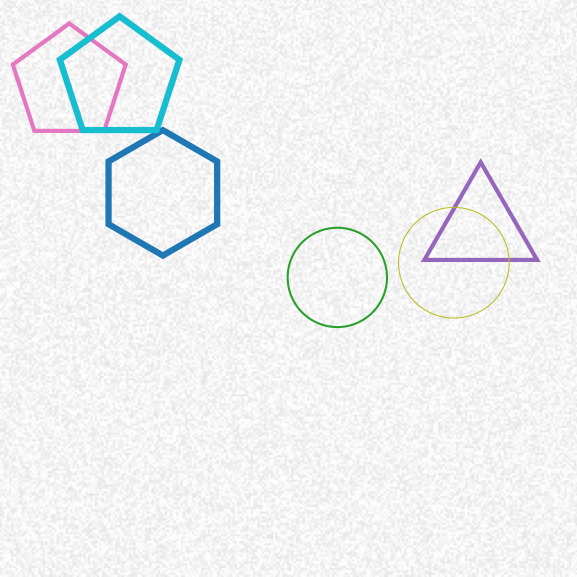[{"shape": "hexagon", "thickness": 3, "radius": 0.54, "center": [0.282, 0.665]}, {"shape": "circle", "thickness": 1, "radius": 0.43, "center": [0.584, 0.519]}, {"shape": "triangle", "thickness": 2, "radius": 0.56, "center": [0.832, 0.605]}, {"shape": "pentagon", "thickness": 2, "radius": 0.51, "center": [0.12, 0.856]}, {"shape": "circle", "thickness": 0.5, "radius": 0.48, "center": [0.786, 0.544]}, {"shape": "pentagon", "thickness": 3, "radius": 0.54, "center": [0.207, 0.862]}]